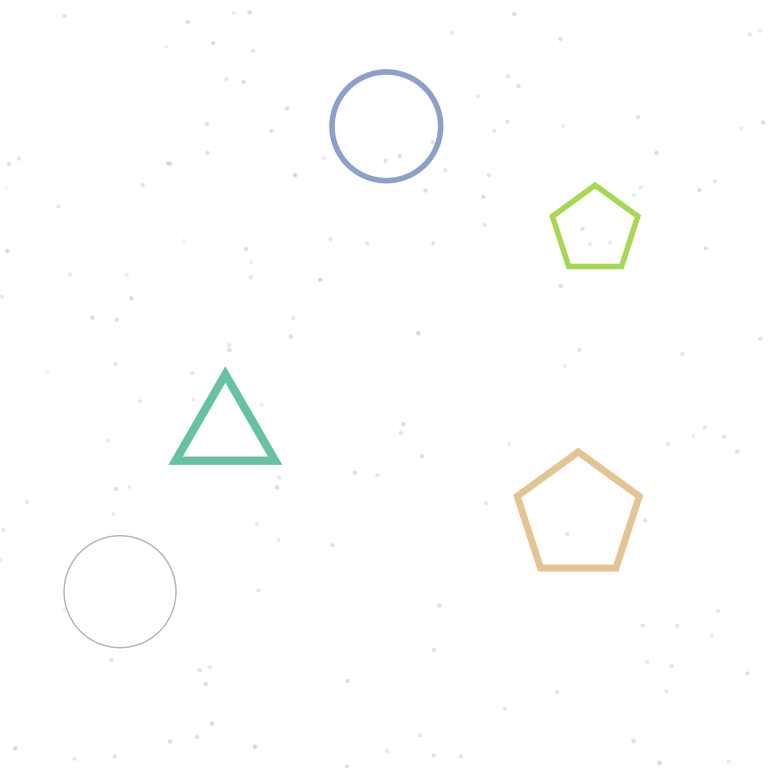[{"shape": "triangle", "thickness": 3, "radius": 0.37, "center": [0.293, 0.439]}, {"shape": "circle", "thickness": 2, "radius": 0.35, "center": [0.502, 0.836]}, {"shape": "pentagon", "thickness": 2, "radius": 0.29, "center": [0.773, 0.701]}, {"shape": "pentagon", "thickness": 2.5, "radius": 0.42, "center": [0.751, 0.33]}, {"shape": "circle", "thickness": 0.5, "radius": 0.36, "center": [0.156, 0.232]}]